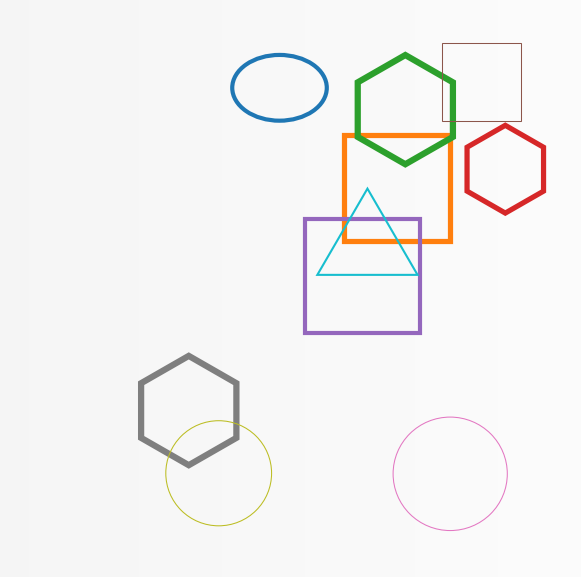[{"shape": "oval", "thickness": 2, "radius": 0.41, "center": [0.481, 0.847]}, {"shape": "square", "thickness": 2.5, "radius": 0.46, "center": [0.683, 0.673]}, {"shape": "hexagon", "thickness": 3, "radius": 0.47, "center": [0.697, 0.809]}, {"shape": "hexagon", "thickness": 2.5, "radius": 0.38, "center": [0.869, 0.706]}, {"shape": "square", "thickness": 2, "radius": 0.49, "center": [0.623, 0.521]}, {"shape": "square", "thickness": 0.5, "radius": 0.34, "center": [0.829, 0.857]}, {"shape": "circle", "thickness": 0.5, "radius": 0.49, "center": [0.775, 0.179]}, {"shape": "hexagon", "thickness": 3, "radius": 0.47, "center": [0.325, 0.288]}, {"shape": "circle", "thickness": 0.5, "radius": 0.45, "center": [0.376, 0.18]}, {"shape": "triangle", "thickness": 1, "radius": 0.5, "center": [0.632, 0.573]}]